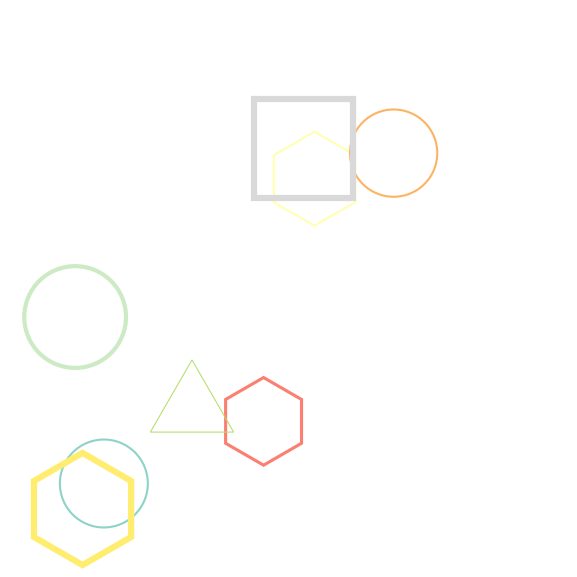[{"shape": "circle", "thickness": 1, "radius": 0.38, "center": [0.18, 0.162]}, {"shape": "hexagon", "thickness": 1, "radius": 0.41, "center": [0.545, 0.69]}, {"shape": "hexagon", "thickness": 1.5, "radius": 0.38, "center": [0.456, 0.27]}, {"shape": "circle", "thickness": 1, "radius": 0.38, "center": [0.682, 0.734]}, {"shape": "triangle", "thickness": 0.5, "radius": 0.42, "center": [0.332, 0.293]}, {"shape": "square", "thickness": 3, "radius": 0.43, "center": [0.525, 0.741]}, {"shape": "circle", "thickness": 2, "radius": 0.44, "center": [0.13, 0.45]}, {"shape": "hexagon", "thickness": 3, "radius": 0.49, "center": [0.143, 0.118]}]